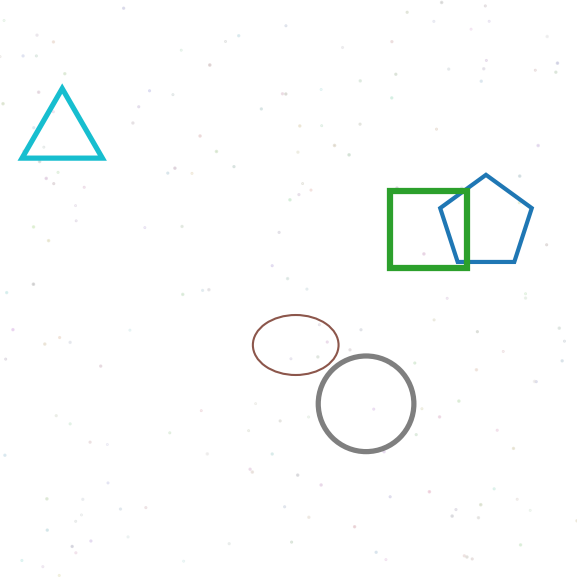[{"shape": "pentagon", "thickness": 2, "radius": 0.42, "center": [0.842, 0.613]}, {"shape": "square", "thickness": 3, "radius": 0.33, "center": [0.741, 0.602]}, {"shape": "oval", "thickness": 1, "radius": 0.37, "center": [0.512, 0.402]}, {"shape": "circle", "thickness": 2.5, "radius": 0.41, "center": [0.634, 0.3]}, {"shape": "triangle", "thickness": 2.5, "radius": 0.4, "center": [0.108, 0.765]}]